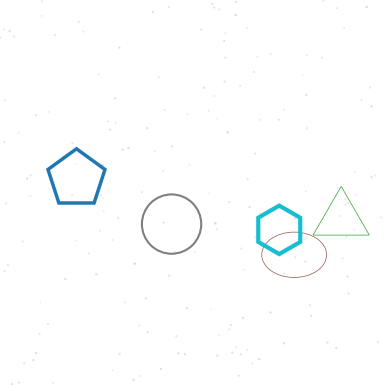[{"shape": "pentagon", "thickness": 2.5, "radius": 0.39, "center": [0.199, 0.536]}, {"shape": "triangle", "thickness": 0.5, "radius": 0.42, "center": [0.886, 0.432]}, {"shape": "oval", "thickness": 0.5, "radius": 0.42, "center": [0.764, 0.338]}, {"shape": "circle", "thickness": 1.5, "radius": 0.39, "center": [0.446, 0.418]}, {"shape": "hexagon", "thickness": 3, "radius": 0.31, "center": [0.725, 0.403]}]